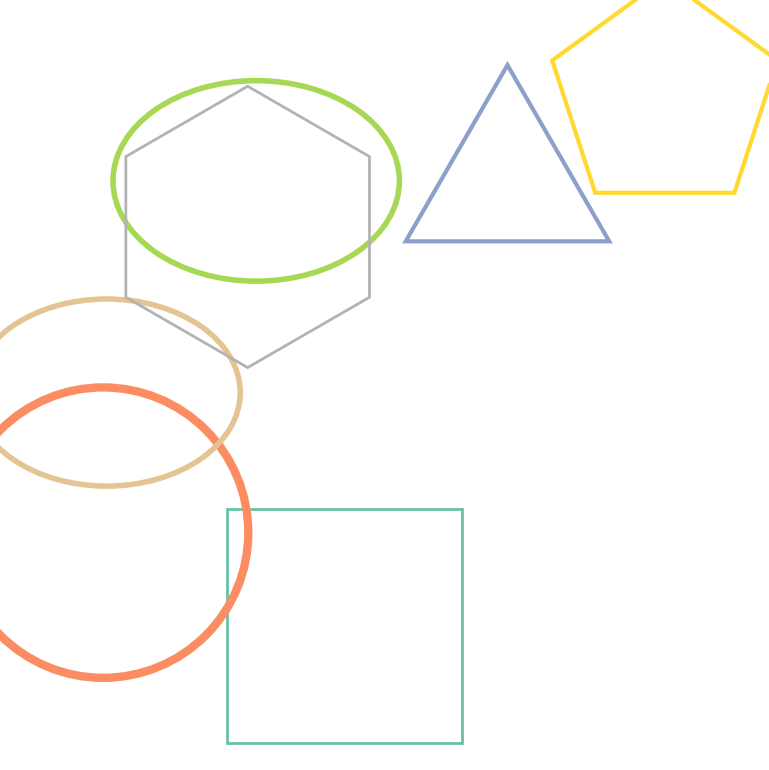[{"shape": "square", "thickness": 1, "radius": 0.76, "center": [0.447, 0.187]}, {"shape": "circle", "thickness": 3, "radius": 0.94, "center": [0.134, 0.308]}, {"shape": "triangle", "thickness": 1.5, "radius": 0.76, "center": [0.659, 0.763]}, {"shape": "oval", "thickness": 2, "radius": 0.93, "center": [0.333, 0.765]}, {"shape": "pentagon", "thickness": 1.5, "radius": 0.77, "center": [0.863, 0.874]}, {"shape": "oval", "thickness": 2, "radius": 0.87, "center": [0.138, 0.49]}, {"shape": "hexagon", "thickness": 1, "radius": 0.91, "center": [0.322, 0.705]}]